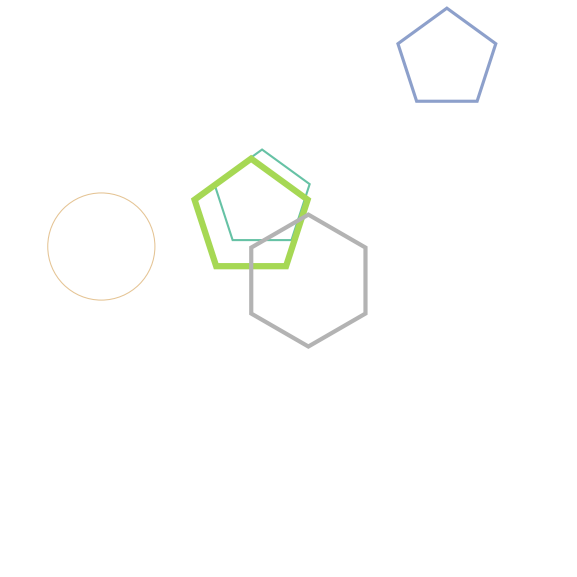[{"shape": "pentagon", "thickness": 1, "radius": 0.43, "center": [0.454, 0.654]}, {"shape": "pentagon", "thickness": 1.5, "radius": 0.45, "center": [0.774, 0.896]}, {"shape": "pentagon", "thickness": 3, "radius": 0.51, "center": [0.435, 0.621]}, {"shape": "circle", "thickness": 0.5, "radius": 0.46, "center": [0.175, 0.572]}, {"shape": "hexagon", "thickness": 2, "radius": 0.57, "center": [0.534, 0.513]}]